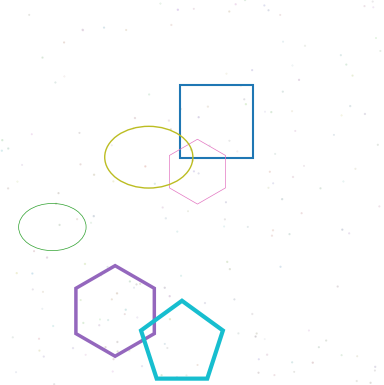[{"shape": "square", "thickness": 1.5, "radius": 0.47, "center": [0.563, 0.685]}, {"shape": "oval", "thickness": 0.5, "radius": 0.44, "center": [0.136, 0.41]}, {"shape": "hexagon", "thickness": 2.5, "radius": 0.59, "center": [0.299, 0.192]}, {"shape": "hexagon", "thickness": 0.5, "radius": 0.42, "center": [0.513, 0.554]}, {"shape": "oval", "thickness": 1, "radius": 0.57, "center": [0.386, 0.592]}, {"shape": "pentagon", "thickness": 3, "radius": 0.56, "center": [0.473, 0.107]}]